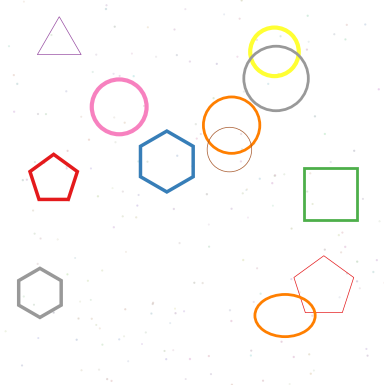[{"shape": "pentagon", "thickness": 0.5, "radius": 0.41, "center": [0.841, 0.254]}, {"shape": "pentagon", "thickness": 2.5, "radius": 0.32, "center": [0.139, 0.534]}, {"shape": "hexagon", "thickness": 2.5, "radius": 0.4, "center": [0.433, 0.581]}, {"shape": "square", "thickness": 2, "radius": 0.34, "center": [0.858, 0.496]}, {"shape": "triangle", "thickness": 0.5, "radius": 0.33, "center": [0.154, 0.891]}, {"shape": "oval", "thickness": 2, "radius": 0.39, "center": [0.74, 0.18]}, {"shape": "circle", "thickness": 2, "radius": 0.37, "center": [0.602, 0.675]}, {"shape": "circle", "thickness": 3, "radius": 0.32, "center": [0.713, 0.865]}, {"shape": "circle", "thickness": 0.5, "radius": 0.29, "center": [0.596, 0.612]}, {"shape": "circle", "thickness": 3, "radius": 0.36, "center": [0.31, 0.722]}, {"shape": "circle", "thickness": 2, "radius": 0.42, "center": [0.717, 0.796]}, {"shape": "hexagon", "thickness": 2.5, "radius": 0.32, "center": [0.104, 0.239]}]